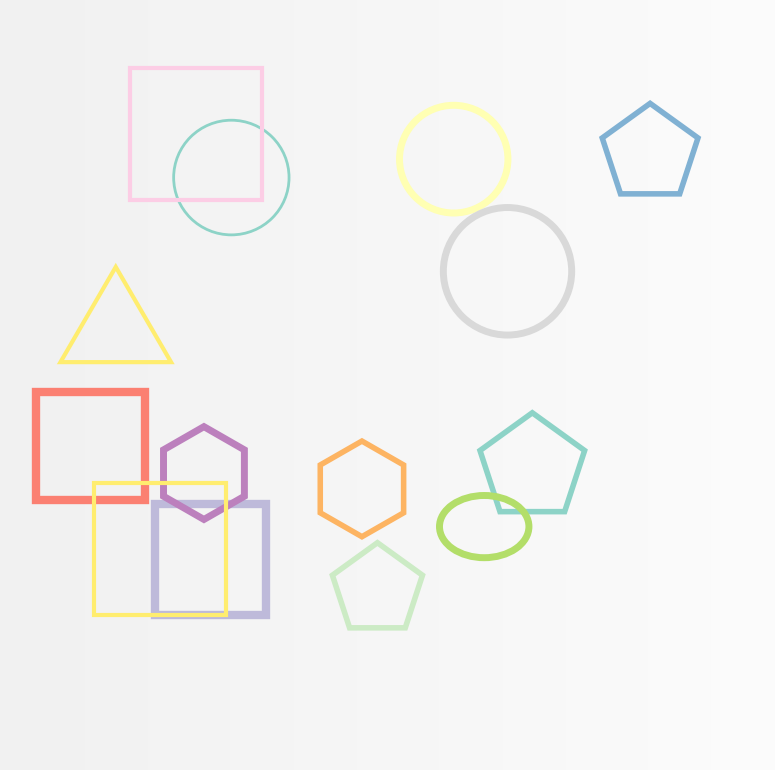[{"shape": "pentagon", "thickness": 2, "radius": 0.35, "center": [0.687, 0.393]}, {"shape": "circle", "thickness": 1, "radius": 0.37, "center": [0.299, 0.769]}, {"shape": "circle", "thickness": 2.5, "radius": 0.35, "center": [0.585, 0.793]}, {"shape": "square", "thickness": 3, "radius": 0.36, "center": [0.272, 0.273]}, {"shape": "square", "thickness": 3, "radius": 0.35, "center": [0.116, 0.42]}, {"shape": "pentagon", "thickness": 2, "radius": 0.32, "center": [0.839, 0.801]}, {"shape": "hexagon", "thickness": 2, "radius": 0.31, "center": [0.467, 0.365]}, {"shape": "oval", "thickness": 2.5, "radius": 0.29, "center": [0.625, 0.316]}, {"shape": "square", "thickness": 1.5, "radius": 0.43, "center": [0.253, 0.826]}, {"shape": "circle", "thickness": 2.5, "radius": 0.41, "center": [0.655, 0.648]}, {"shape": "hexagon", "thickness": 2.5, "radius": 0.3, "center": [0.263, 0.386]}, {"shape": "pentagon", "thickness": 2, "radius": 0.31, "center": [0.487, 0.234]}, {"shape": "triangle", "thickness": 1.5, "radius": 0.41, "center": [0.149, 0.571]}, {"shape": "square", "thickness": 1.5, "radius": 0.43, "center": [0.207, 0.287]}]